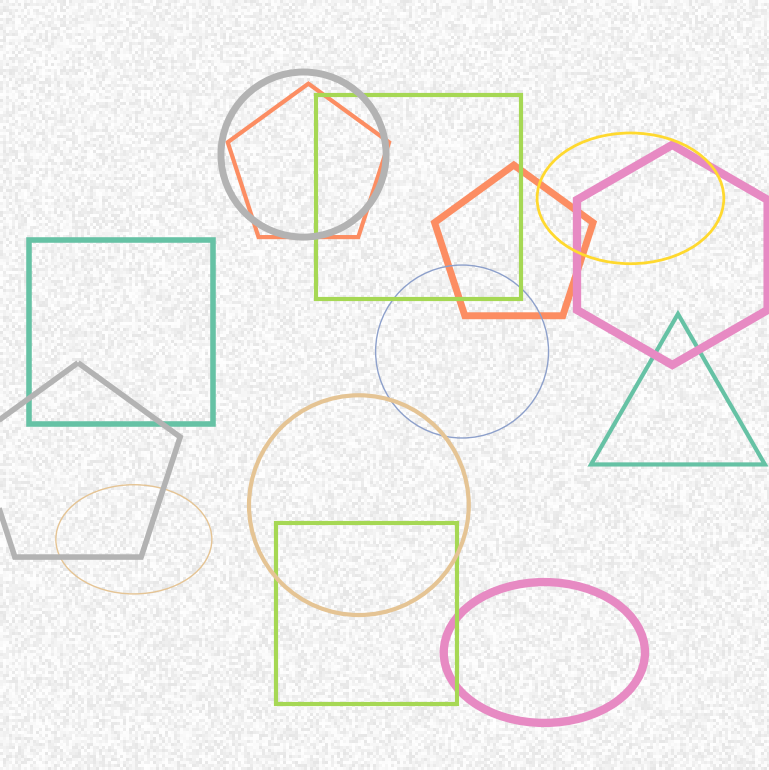[{"shape": "square", "thickness": 2, "radius": 0.6, "center": [0.157, 0.569]}, {"shape": "triangle", "thickness": 1.5, "radius": 0.65, "center": [0.88, 0.462]}, {"shape": "pentagon", "thickness": 1.5, "radius": 0.55, "center": [0.401, 0.781]}, {"shape": "pentagon", "thickness": 2.5, "radius": 0.54, "center": [0.667, 0.677]}, {"shape": "circle", "thickness": 0.5, "radius": 0.56, "center": [0.6, 0.543]}, {"shape": "hexagon", "thickness": 3, "radius": 0.71, "center": [0.873, 0.669]}, {"shape": "oval", "thickness": 3, "radius": 0.65, "center": [0.707, 0.153]}, {"shape": "square", "thickness": 1.5, "radius": 0.66, "center": [0.544, 0.745]}, {"shape": "square", "thickness": 1.5, "radius": 0.59, "center": [0.475, 0.203]}, {"shape": "oval", "thickness": 1, "radius": 0.61, "center": [0.819, 0.742]}, {"shape": "oval", "thickness": 0.5, "radius": 0.51, "center": [0.174, 0.3]}, {"shape": "circle", "thickness": 1.5, "radius": 0.71, "center": [0.466, 0.344]}, {"shape": "pentagon", "thickness": 2, "radius": 0.7, "center": [0.101, 0.389]}, {"shape": "circle", "thickness": 2.5, "radius": 0.54, "center": [0.394, 0.799]}]